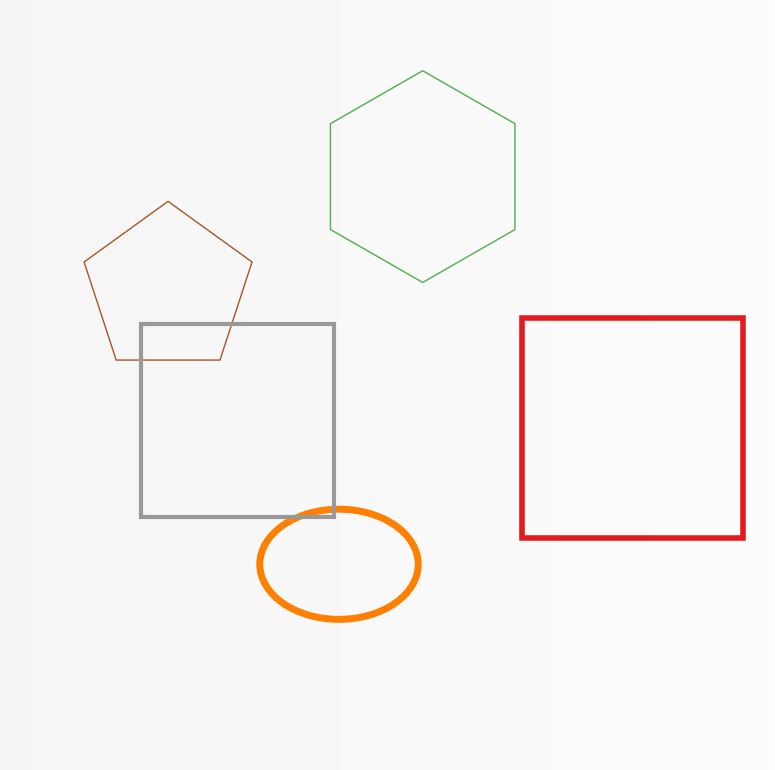[{"shape": "square", "thickness": 2, "radius": 0.71, "center": [0.816, 0.445]}, {"shape": "hexagon", "thickness": 0.5, "radius": 0.69, "center": [0.545, 0.771]}, {"shape": "oval", "thickness": 2.5, "radius": 0.51, "center": [0.437, 0.267]}, {"shape": "pentagon", "thickness": 0.5, "radius": 0.57, "center": [0.217, 0.625]}, {"shape": "square", "thickness": 1.5, "radius": 0.62, "center": [0.306, 0.454]}]